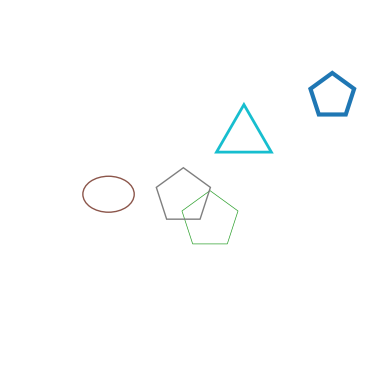[{"shape": "pentagon", "thickness": 3, "radius": 0.3, "center": [0.863, 0.751]}, {"shape": "pentagon", "thickness": 0.5, "radius": 0.38, "center": [0.545, 0.428]}, {"shape": "oval", "thickness": 1, "radius": 0.33, "center": [0.282, 0.496]}, {"shape": "pentagon", "thickness": 1, "radius": 0.37, "center": [0.476, 0.49]}, {"shape": "triangle", "thickness": 2, "radius": 0.41, "center": [0.634, 0.646]}]